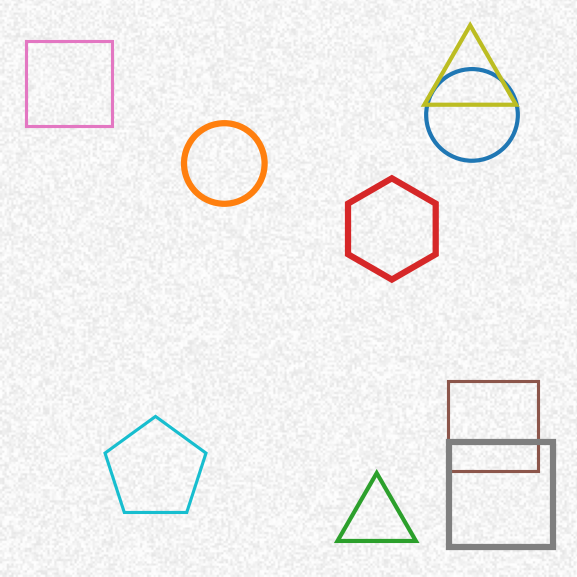[{"shape": "circle", "thickness": 2, "radius": 0.4, "center": [0.817, 0.8]}, {"shape": "circle", "thickness": 3, "radius": 0.35, "center": [0.388, 0.716]}, {"shape": "triangle", "thickness": 2, "radius": 0.39, "center": [0.652, 0.102]}, {"shape": "hexagon", "thickness": 3, "radius": 0.44, "center": [0.679, 0.603]}, {"shape": "square", "thickness": 1.5, "radius": 0.39, "center": [0.854, 0.262]}, {"shape": "square", "thickness": 1.5, "radius": 0.37, "center": [0.12, 0.855]}, {"shape": "square", "thickness": 3, "radius": 0.45, "center": [0.867, 0.142]}, {"shape": "triangle", "thickness": 2, "radius": 0.46, "center": [0.814, 0.864]}, {"shape": "pentagon", "thickness": 1.5, "radius": 0.46, "center": [0.269, 0.186]}]